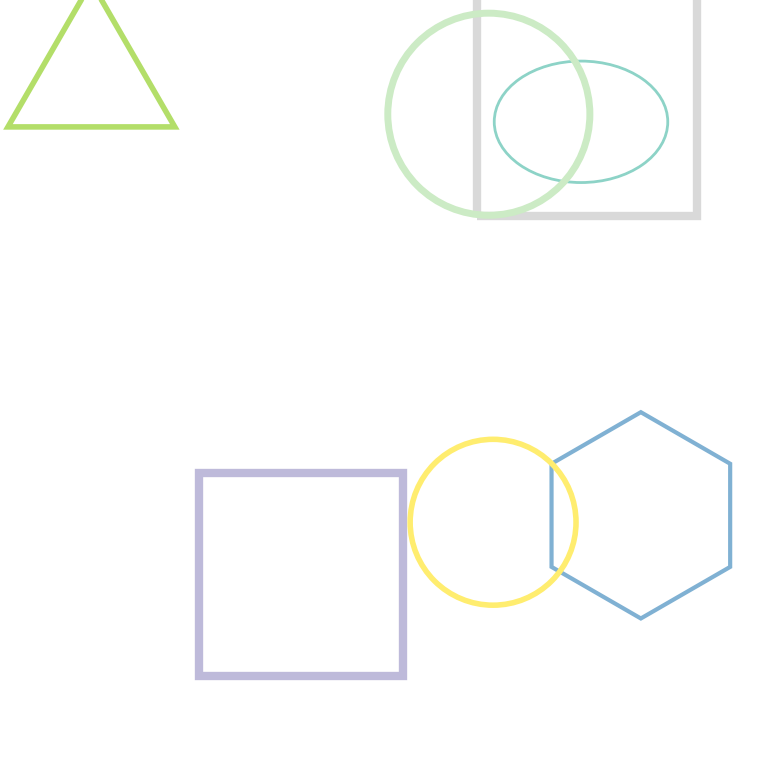[{"shape": "oval", "thickness": 1, "radius": 0.56, "center": [0.755, 0.842]}, {"shape": "square", "thickness": 3, "radius": 0.66, "center": [0.391, 0.254]}, {"shape": "hexagon", "thickness": 1.5, "radius": 0.67, "center": [0.832, 0.331]}, {"shape": "triangle", "thickness": 2, "radius": 0.63, "center": [0.119, 0.898]}, {"shape": "square", "thickness": 3, "radius": 0.71, "center": [0.762, 0.863]}, {"shape": "circle", "thickness": 2.5, "radius": 0.66, "center": [0.635, 0.852]}, {"shape": "circle", "thickness": 2, "radius": 0.54, "center": [0.64, 0.322]}]